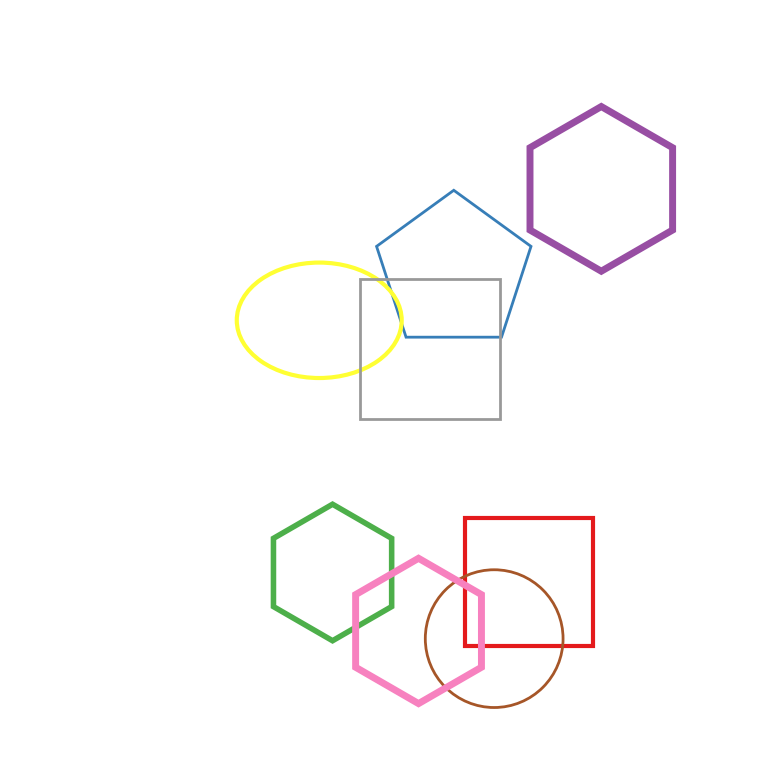[{"shape": "square", "thickness": 1.5, "radius": 0.41, "center": [0.687, 0.244]}, {"shape": "pentagon", "thickness": 1, "radius": 0.53, "center": [0.589, 0.647]}, {"shape": "hexagon", "thickness": 2, "radius": 0.44, "center": [0.432, 0.257]}, {"shape": "hexagon", "thickness": 2.5, "radius": 0.53, "center": [0.781, 0.755]}, {"shape": "oval", "thickness": 1.5, "radius": 0.54, "center": [0.415, 0.584]}, {"shape": "circle", "thickness": 1, "radius": 0.45, "center": [0.642, 0.171]}, {"shape": "hexagon", "thickness": 2.5, "radius": 0.47, "center": [0.544, 0.181]}, {"shape": "square", "thickness": 1, "radius": 0.45, "center": [0.558, 0.547]}]